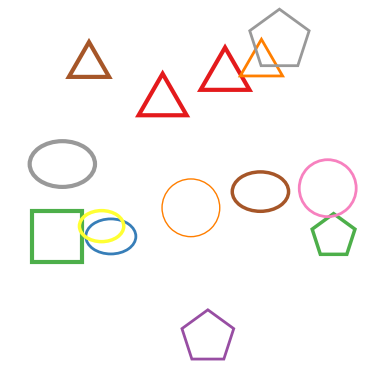[{"shape": "triangle", "thickness": 3, "radius": 0.37, "center": [0.585, 0.803]}, {"shape": "triangle", "thickness": 3, "radius": 0.36, "center": [0.422, 0.737]}, {"shape": "oval", "thickness": 2, "radius": 0.33, "center": [0.288, 0.386]}, {"shape": "pentagon", "thickness": 2.5, "radius": 0.29, "center": [0.866, 0.387]}, {"shape": "square", "thickness": 3, "radius": 0.33, "center": [0.148, 0.386]}, {"shape": "pentagon", "thickness": 2, "radius": 0.35, "center": [0.54, 0.125]}, {"shape": "circle", "thickness": 1, "radius": 0.37, "center": [0.496, 0.46]}, {"shape": "triangle", "thickness": 2, "radius": 0.32, "center": [0.679, 0.834]}, {"shape": "oval", "thickness": 2.5, "radius": 0.29, "center": [0.264, 0.413]}, {"shape": "triangle", "thickness": 3, "radius": 0.3, "center": [0.231, 0.83]}, {"shape": "oval", "thickness": 2.5, "radius": 0.37, "center": [0.676, 0.502]}, {"shape": "circle", "thickness": 2, "radius": 0.37, "center": [0.851, 0.511]}, {"shape": "pentagon", "thickness": 2, "radius": 0.41, "center": [0.726, 0.895]}, {"shape": "oval", "thickness": 3, "radius": 0.42, "center": [0.162, 0.574]}]